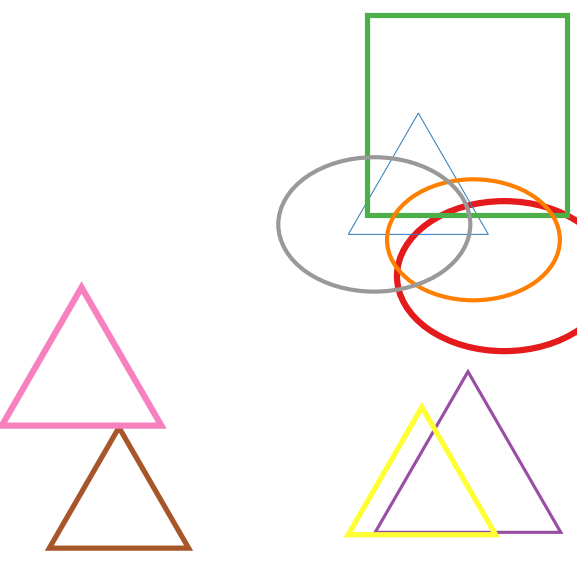[{"shape": "oval", "thickness": 3, "radius": 0.93, "center": [0.873, 0.521]}, {"shape": "triangle", "thickness": 0.5, "radius": 0.7, "center": [0.724, 0.663]}, {"shape": "square", "thickness": 2.5, "radius": 0.86, "center": [0.808, 0.8]}, {"shape": "triangle", "thickness": 1.5, "radius": 0.93, "center": [0.81, 0.17]}, {"shape": "oval", "thickness": 2, "radius": 0.75, "center": [0.82, 0.584]}, {"shape": "triangle", "thickness": 2.5, "radius": 0.74, "center": [0.731, 0.147]}, {"shape": "triangle", "thickness": 2.5, "radius": 0.7, "center": [0.206, 0.12]}, {"shape": "triangle", "thickness": 3, "radius": 0.8, "center": [0.141, 0.342]}, {"shape": "oval", "thickness": 2, "radius": 0.83, "center": [0.648, 0.611]}]